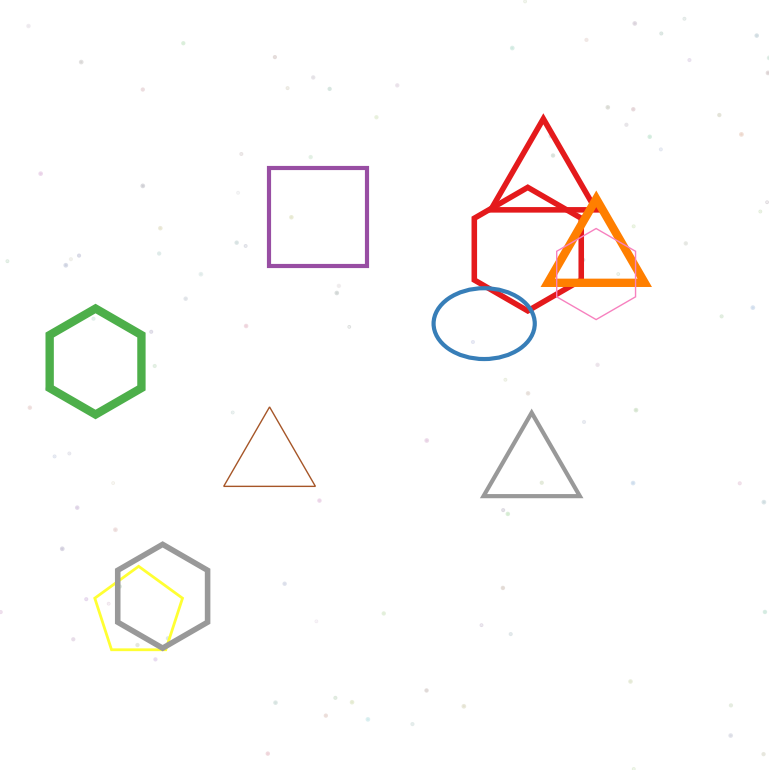[{"shape": "triangle", "thickness": 2, "radius": 0.39, "center": [0.706, 0.767]}, {"shape": "hexagon", "thickness": 2, "radius": 0.4, "center": [0.685, 0.676]}, {"shape": "oval", "thickness": 1.5, "radius": 0.33, "center": [0.629, 0.58]}, {"shape": "hexagon", "thickness": 3, "radius": 0.34, "center": [0.124, 0.53]}, {"shape": "square", "thickness": 1.5, "radius": 0.32, "center": [0.413, 0.719]}, {"shape": "triangle", "thickness": 3, "radius": 0.36, "center": [0.774, 0.669]}, {"shape": "pentagon", "thickness": 1, "radius": 0.3, "center": [0.18, 0.205]}, {"shape": "triangle", "thickness": 0.5, "radius": 0.34, "center": [0.35, 0.403]}, {"shape": "hexagon", "thickness": 0.5, "radius": 0.3, "center": [0.774, 0.644]}, {"shape": "hexagon", "thickness": 2, "radius": 0.34, "center": [0.211, 0.226]}, {"shape": "triangle", "thickness": 1.5, "radius": 0.36, "center": [0.69, 0.392]}]